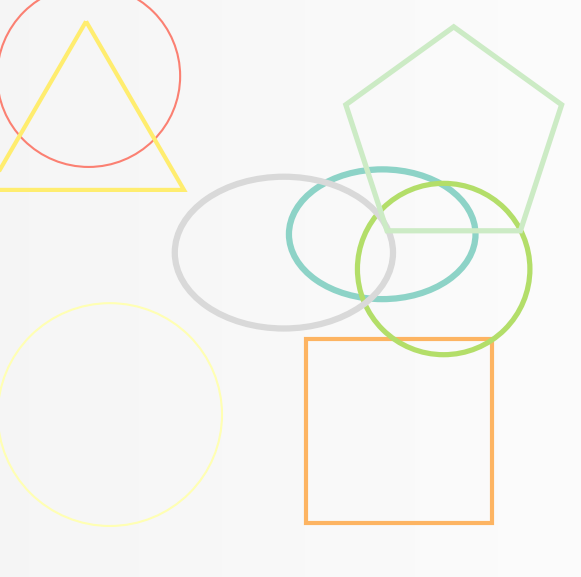[{"shape": "oval", "thickness": 3, "radius": 0.8, "center": [0.658, 0.594]}, {"shape": "circle", "thickness": 1, "radius": 0.96, "center": [0.189, 0.281]}, {"shape": "circle", "thickness": 1, "radius": 0.79, "center": [0.153, 0.867]}, {"shape": "square", "thickness": 2, "radius": 0.8, "center": [0.687, 0.253]}, {"shape": "circle", "thickness": 2.5, "radius": 0.74, "center": [0.763, 0.533]}, {"shape": "oval", "thickness": 3, "radius": 0.94, "center": [0.488, 0.562]}, {"shape": "pentagon", "thickness": 2.5, "radius": 0.98, "center": [0.781, 0.757]}, {"shape": "triangle", "thickness": 2, "radius": 0.97, "center": [0.148, 0.768]}]